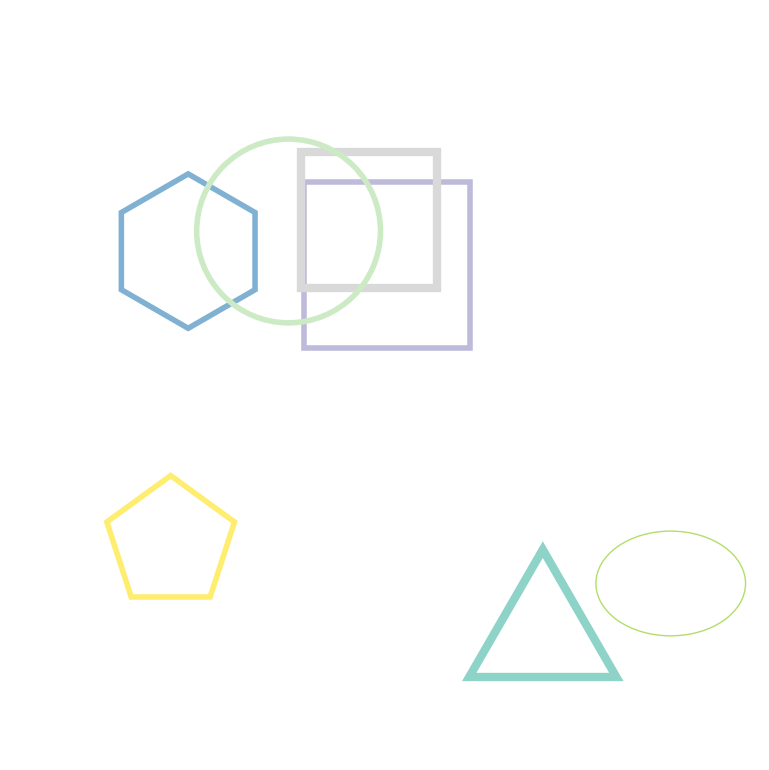[{"shape": "triangle", "thickness": 3, "radius": 0.55, "center": [0.705, 0.176]}, {"shape": "square", "thickness": 2, "radius": 0.54, "center": [0.502, 0.656]}, {"shape": "hexagon", "thickness": 2, "radius": 0.5, "center": [0.244, 0.674]}, {"shape": "oval", "thickness": 0.5, "radius": 0.49, "center": [0.871, 0.242]}, {"shape": "square", "thickness": 3, "radius": 0.44, "center": [0.479, 0.715]}, {"shape": "circle", "thickness": 2, "radius": 0.6, "center": [0.375, 0.7]}, {"shape": "pentagon", "thickness": 2, "radius": 0.44, "center": [0.222, 0.295]}]